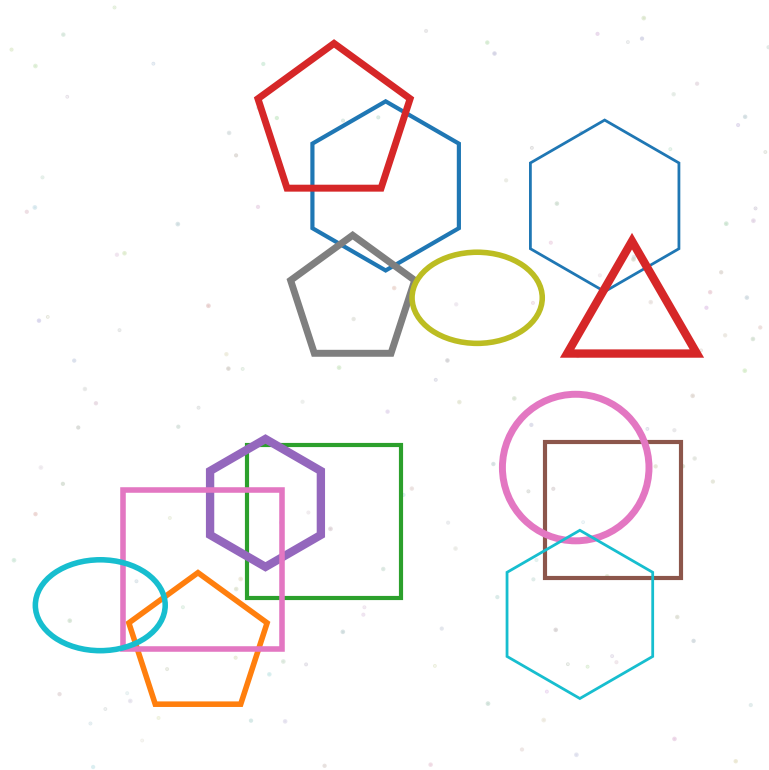[{"shape": "hexagon", "thickness": 1, "radius": 0.56, "center": [0.785, 0.733]}, {"shape": "hexagon", "thickness": 1.5, "radius": 0.55, "center": [0.501, 0.759]}, {"shape": "pentagon", "thickness": 2, "radius": 0.47, "center": [0.257, 0.162]}, {"shape": "square", "thickness": 1.5, "radius": 0.5, "center": [0.421, 0.323]}, {"shape": "triangle", "thickness": 3, "radius": 0.49, "center": [0.821, 0.589]}, {"shape": "pentagon", "thickness": 2.5, "radius": 0.52, "center": [0.434, 0.84]}, {"shape": "hexagon", "thickness": 3, "radius": 0.42, "center": [0.345, 0.347]}, {"shape": "square", "thickness": 1.5, "radius": 0.44, "center": [0.796, 0.337]}, {"shape": "circle", "thickness": 2.5, "radius": 0.48, "center": [0.748, 0.393]}, {"shape": "square", "thickness": 2, "radius": 0.52, "center": [0.263, 0.261]}, {"shape": "pentagon", "thickness": 2.5, "radius": 0.42, "center": [0.458, 0.61]}, {"shape": "oval", "thickness": 2, "radius": 0.42, "center": [0.62, 0.613]}, {"shape": "hexagon", "thickness": 1, "radius": 0.55, "center": [0.753, 0.202]}, {"shape": "oval", "thickness": 2, "radius": 0.42, "center": [0.13, 0.214]}]